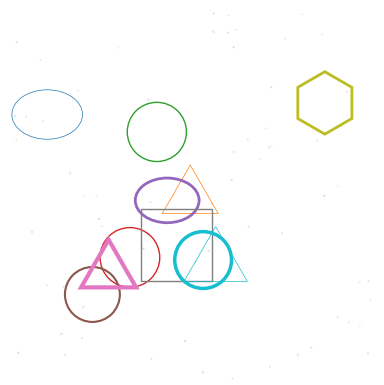[{"shape": "oval", "thickness": 0.5, "radius": 0.46, "center": [0.123, 0.703]}, {"shape": "triangle", "thickness": 0.5, "radius": 0.42, "center": [0.494, 0.487]}, {"shape": "circle", "thickness": 1, "radius": 0.38, "center": [0.407, 0.657]}, {"shape": "circle", "thickness": 1, "radius": 0.39, "center": [0.337, 0.331]}, {"shape": "oval", "thickness": 2, "radius": 0.41, "center": [0.434, 0.48]}, {"shape": "circle", "thickness": 1.5, "radius": 0.36, "center": [0.24, 0.235]}, {"shape": "triangle", "thickness": 3, "radius": 0.41, "center": [0.282, 0.295]}, {"shape": "square", "thickness": 1, "radius": 0.47, "center": [0.458, 0.364]}, {"shape": "hexagon", "thickness": 2, "radius": 0.41, "center": [0.844, 0.733]}, {"shape": "triangle", "thickness": 0.5, "radius": 0.48, "center": [0.56, 0.317]}, {"shape": "circle", "thickness": 2.5, "radius": 0.37, "center": [0.528, 0.325]}]